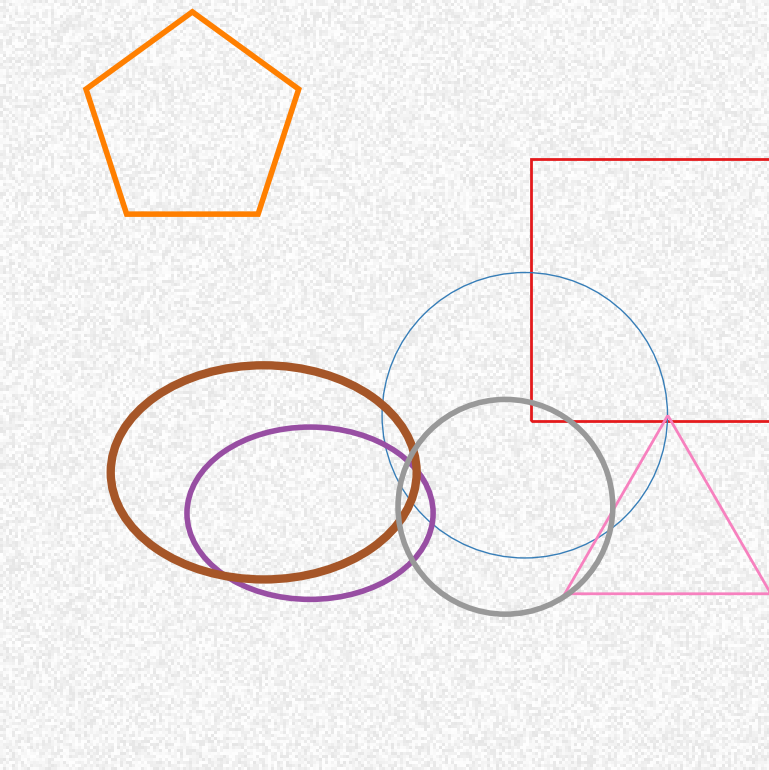[{"shape": "square", "thickness": 1, "radius": 0.85, "center": [0.86, 0.624]}, {"shape": "circle", "thickness": 0.5, "radius": 0.93, "center": [0.682, 0.461]}, {"shape": "oval", "thickness": 2, "radius": 0.8, "center": [0.403, 0.333]}, {"shape": "pentagon", "thickness": 2, "radius": 0.73, "center": [0.25, 0.839]}, {"shape": "oval", "thickness": 3, "radius": 0.99, "center": [0.342, 0.387]}, {"shape": "triangle", "thickness": 1, "radius": 0.77, "center": [0.867, 0.306]}, {"shape": "circle", "thickness": 2, "radius": 0.7, "center": [0.656, 0.342]}]